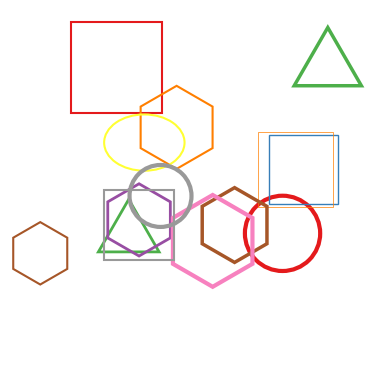[{"shape": "square", "thickness": 1.5, "radius": 0.59, "center": [0.302, 0.824]}, {"shape": "circle", "thickness": 3, "radius": 0.49, "center": [0.734, 0.394]}, {"shape": "square", "thickness": 1, "radius": 0.45, "center": [0.789, 0.56]}, {"shape": "triangle", "thickness": 2.5, "radius": 0.5, "center": [0.851, 0.828]}, {"shape": "triangle", "thickness": 2, "radius": 0.46, "center": [0.334, 0.391]}, {"shape": "hexagon", "thickness": 2, "radius": 0.47, "center": [0.361, 0.429]}, {"shape": "hexagon", "thickness": 1.5, "radius": 0.54, "center": [0.459, 0.669]}, {"shape": "square", "thickness": 0.5, "radius": 0.49, "center": [0.767, 0.56]}, {"shape": "oval", "thickness": 1.5, "radius": 0.52, "center": [0.375, 0.63]}, {"shape": "hexagon", "thickness": 1.5, "radius": 0.41, "center": [0.105, 0.342]}, {"shape": "hexagon", "thickness": 2.5, "radius": 0.49, "center": [0.609, 0.415]}, {"shape": "hexagon", "thickness": 3, "radius": 0.6, "center": [0.552, 0.374]}, {"shape": "circle", "thickness": 3, "radius": 0.4, "center": [0.417, 0.491]}, {"shape": "square", "thickness": 1.5, "radius": 0.45, "center": [0.361, 0.416]}]